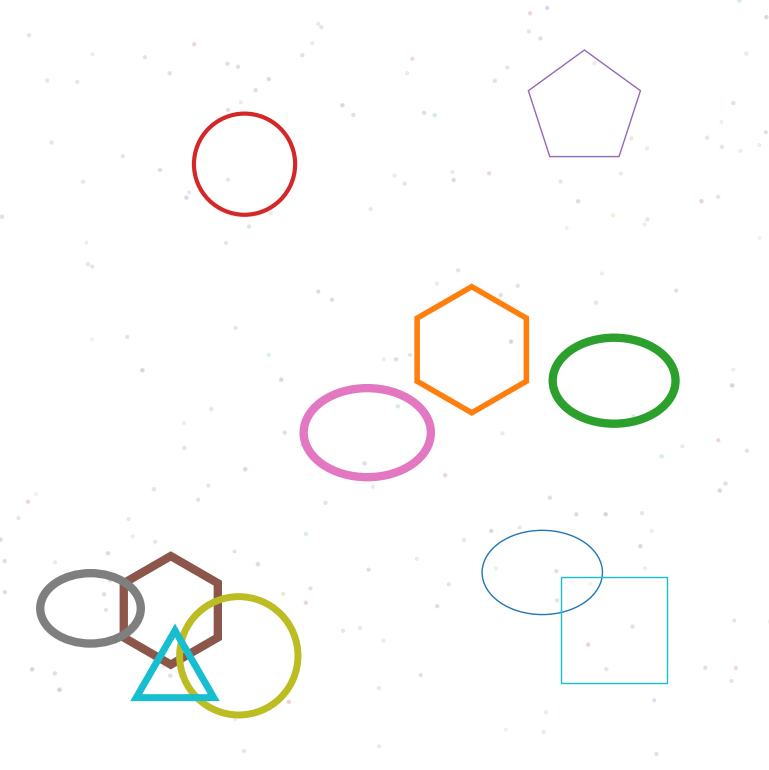[{"shape": "oval", "thickness": 0.5, "radius": 0.39, "center": [0.704, 0.257]}, {"shape": "hexagon", "thickness": 2, "radius": 0.41, "center": [0.613, 0.546]}, {"shape": "oval", "thickness": 3, "radius": 0.4, "center": [0.798, 0.506]}, {"shape": "circle", "thickness": 1.5, "radius": 0.33, "center": [0.318, 0.787]}, {"shape": "pentagon", "thickness": 0.5, "radius": 0.38, "center": [0.759, 0.859]}, {"shape": "hexagon", "thickness": 3, "radius": 0.35, "center": [0.222, 0.207]}, {"shape": "oval", "thickness": 3, "radius": 0.41, "center": [0.477, 0.438]}, {"shape": "oval", "thickness": 3, "radius": 0.33, "center": [0.118, 0.21]}, {"shape": "circle", "thickness": 2.5, "radius": 0.38, "center": [0.31, 0.148]}, {"shape": "triangle", "thickness": 2.5, "radius": 0.29, "center": [0.227, 0.123]}, {"shape": "square", "thickness": 0.5, "radius": 0.34, "center": [0.797, 0.182]}]